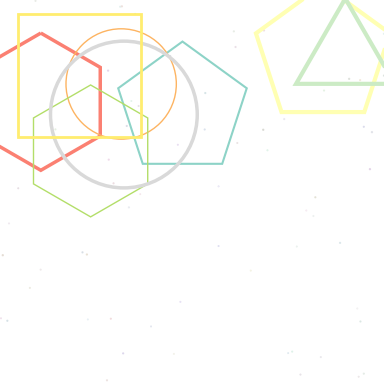[{"shape": "pentagon", "thickness": 1.5, "radius": 0.88, "center": [0.474, 0.717]}, {"shape": "pentagon", "thickness": 3, "radius": 0.91, "center": [0.839, 0.857]}, {"shape": "hexagon", "thickness": 2.5, "radius": 0.89, "center": [0.106, 0.736]}, {"shape": "circle", "thickness": 1, "radius": 0.72, "center": [0.315, 0.782]}, {"shape": "hexagon", "thickness": 1, "radius": 0.86, "center": [0.235, 0.608]}, {"shape": "circle", "thickness": 2.5, "radius": 0.95, "center": [0.322, 0.703]}, {"shape": "triangle", "thickness": 3, "radius": 0.74, "center": [0.897, 0.856]}, {"shape": "square", "thickness": 2, "radius": 0.8, "center": [0.207, 0.803]}]